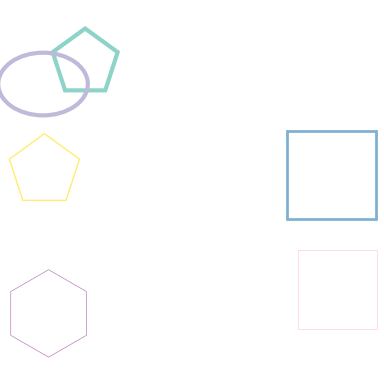[{"shape": "pentagon", "thickness": 3, "radius": 0.44, "center": [0.221, 0.837]}, {"shape": "oval", "thickness": 3, "radius": 0.58, "center": [0.112, 0.782]}, {"shape": "square", "thickness": 2, "radius": 0.57, "center": [0.861, 0.545]}, {"shape": "square", "thickness": 0.5, "radius": 0.51, "center": [0.876, 0.249]}, {"shape": "hexagon", "thickness": 0.5, "radius": 0.57, "center": [0.126, 0.186]}, {"shape": "pentagon", "thickness": 1, "radius": 0.48, "center": [0.115, 0.557]}]